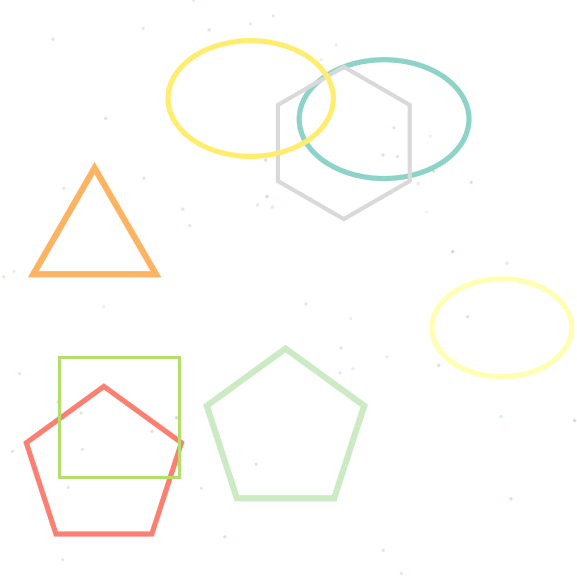[{"shape": "oval", "thickness": 2.5, "radius": 0.74, "center": [0.665, 0.793]}, {"shape": "oval", "thickness": 2.5, "radius": 0.61, "center": [0.869, 0.431]}, {"shape": "pentagon", "thickness": 2.5, "radius": 0.71, "center": [0.18, 0.189]}, {"shape": "triangle", "thickness": 3, "radius": 0.61, "center": [0.164, 0.586]}, {"shape": "square", "thickness": 1.5, "radius": 0.52, "center": [0.207, 0.276]}, {"shape": "hexagon", "thickness": 2, "radius": 0.66, "center": [0.595, 0.752]}, {"shape": "pentagon", "thickness": 3, "radius": 0.72, "center": [0.494, 0.252]}, {"shape": "oval", "thickness": 2.5, "radius": 0.72, "center": [0.434, 0.828]}]